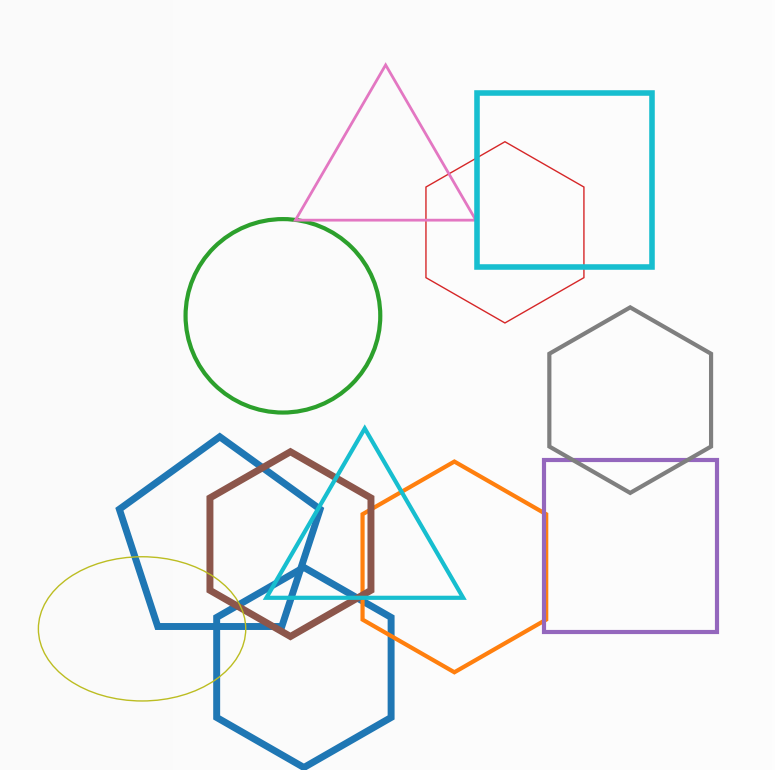[{"shape": "pentagon", "thickness": 2.5, "radius": 0.68, "center": [0.284, 0.297]}, {"shape": "hexagon", "thickness": 2.5, "radius": 0.65, "center": [0.392, 0.133]}, {"shape": "hexagon", "thickness": 1.5, "radius": 0.68, "center": [0.586, 0.264]}, {"shape": "circle", "thickness": 1.5, "radius": 0.63, "center": [0.365, 0.59]}, {"shape": "hexagon", "thickness": 0.5, "radius": 0.59, "center": [0.652, 0.698]}, {"shape": "square", "thickness": 1.5, "radius": 0.56, "center": [0.813, 0.291]}, {"shape": "hexagon", "thickness": 2.5, "radius": 0.6, "center": [0.375, 0.293]}, {"shape": "triangle", "thickness": 1, "radius": 0.67, "center": [0.498, 0.781]}, {"shape": "hexagon", "thickness": 1.5, "radius": 0.6, "center": [0.813, 0.48]}, {"shape": "oval", "thickness": 0.5, "radius": 0.67, "center": [0.183, 0.183]}, {"shape": "square", "thickness": 2, "radius": 0.56, "center": [0.728, 0.766]}, {"shape": "triangle", "thickness": 1.5, "radius": 0.73, "center": [0.471, 0.297]}]